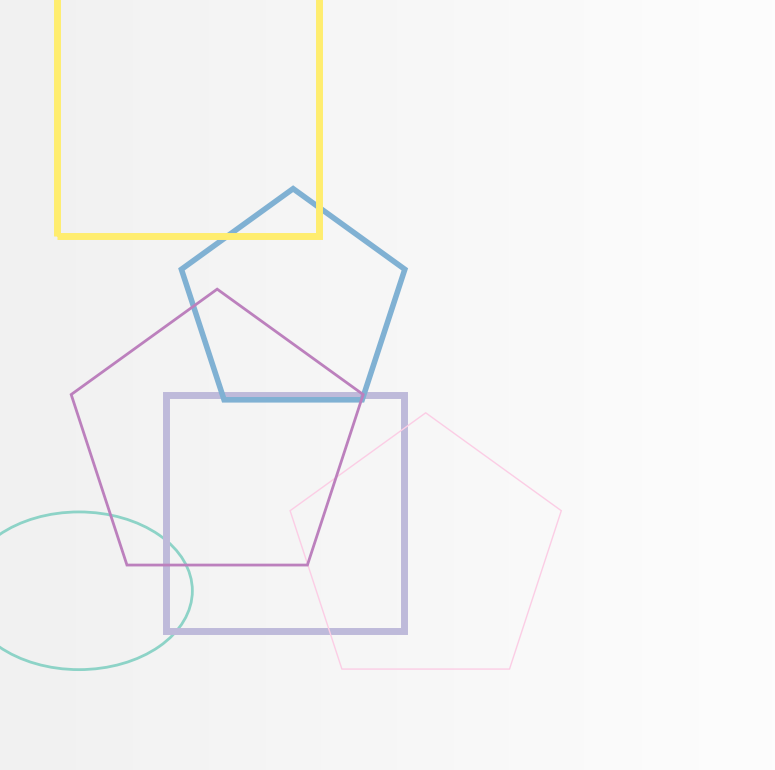[{"shape": "oval", "thickness": 1, "radius": 0.73, "center": [0.102, 0.233]}, {"shape": "square", "thickness": 2.5, "radius": 0.77, "center": [0.368, 0.334]}, {"shape": "pentagon", "thickness": 2, "radius": 0.76, "center": [0.378, 0.603]}, {"shape": "pentagon", "thickness": 0.5, "radius": 0.92, "center": [0.549, 0.28]}, {"shape": "pentagon", "thickness": 1, "radius": 0.99, "center": [0.28, 0.426]}, {"shape": "square", "thickness": 2.5, "radius": 0.85, "center": [0.243, 0.863]}]